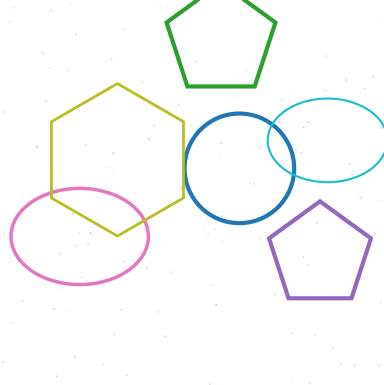[{"shape": "circle", "thickness": 3, "radius": 0.71, "center": [0.622, 0.563]}, {"shape": "pentagon", "thickness": 3, "radius": 0.74, "center": [0.574, 0.896]}, {"shape": "pentagon", "thickness": 3, "radius": 0.7, "center": [0.831, 0.338]}, {"shape": "oval", "thickness": 2.5, "radius": 0.89, "center": [0.207, 0.386]}, {"shape": "hexagon", "thickness": 2, "radius": 0.99, "center": [0.305, 0.585]}, {"shape": "oval", "thickness": 1.5, "radius": 0.78, "center": [0.851, 0.635]}]